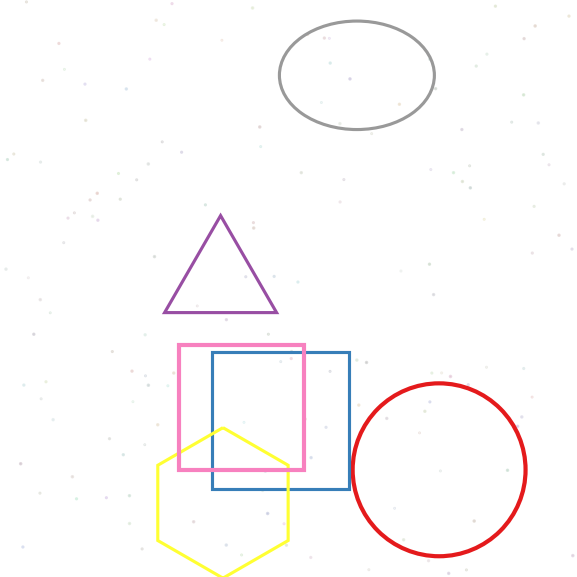[{"shape": "circle", "thickness": 2, "radius": 0.75, "center": [0.76, 0.186]}, {"shape": "square", "thickness": 1.5, "radius": 0.59, "center": [0.486, 0.271]}, {"shape": "triangle", "thickness": 1.5, "radius": 0.56, "center": [0.382, 0.514]}, {"shape": "hexagon", "thickness": 1.5, "radius": 0.65, "center": [0.386, 0.128]}, {"shape": "square", "thickness": 2, "radius": 0.54, "center": [0.418, 0.293]}, {"shape": "oval", "thickness": 1.5, "radius": 0.67, "center": [0.618, 0.869]}]